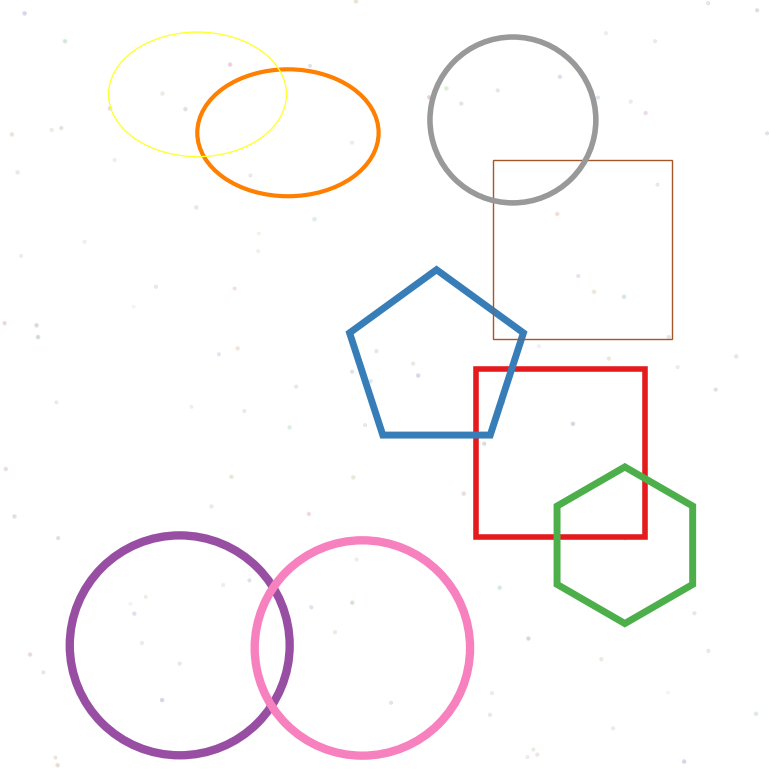[{"shape": "square", "thickness": 2, "radius": 0.55, "center": [0.728, 0.412]}, {"shape": "pentagon", "thickness": 2.5, "radius": 0.59, "center": [0.567, 0.531]}, {"shape": "hexagon", "thickness": 2.5, "radius": 0.51, "center": [0.812, 0.292]}, {"shape": "circle", "thickness": 3, "radius": 0.71, "center": [0.233, 0.162]}, {"shape": "oval", "thickness": 1.5, "radius": 0.59, "center": [0.374, 0.828]}, {"shape": "oval", "thickness": 0.5, "radius": 0.58, "center": [0.257, 0.877]}, {"shape": "square", "thickness": 0.5, "radius": 0.58, "center": [0.757, 0.676]}, {"shape": "circle", "thickness": 3, "radius": 0.7, "center": [0.471, 0.158]}, {"shape": "circle", "thickness": 2, "radius": 0.54, "center": [0.666, 0.844]}]